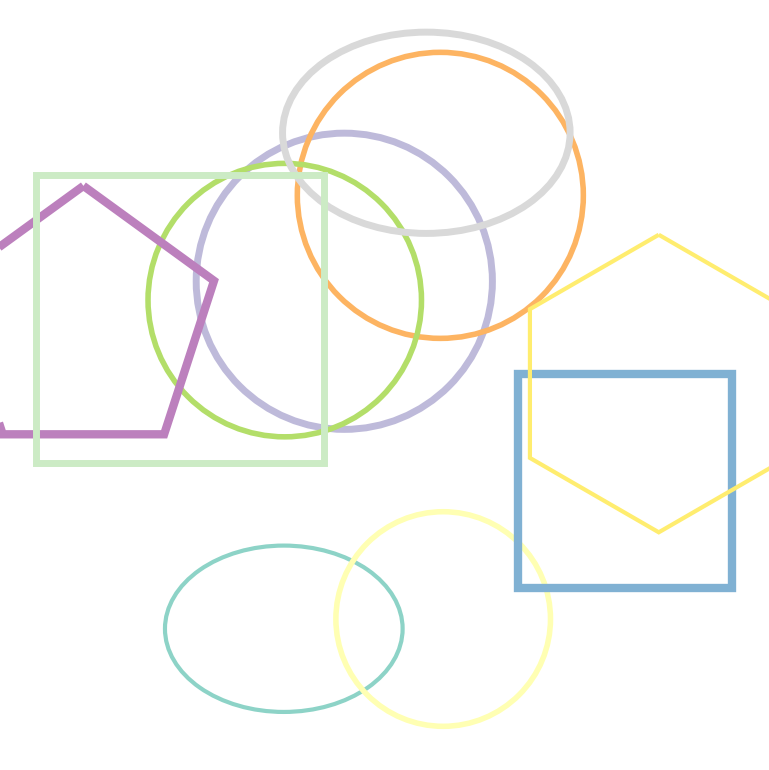[{"shape": "oval", "thickness": 1.5, "radius": 0.77, "center": [0.369, 0.183]}, {"shape": "circle", "thickness": 2, "radius": 0.7, "center": [0.576, 0.196]}, {"shape": "circle", "thickness": 2.5, "radius": 0.96, "center": [0.447, 0.635]}, {"shape": "square", "thickness": 3, "radius": 0.7, "center": [0.812, 0.375]}, {"shape": "circle", "thickness": 2, "radius": 0.93, "center": [0.572, 0.746]}, {"shape": "circle", "thickness": 2, "radius": 0.89, "center": [0.37, 0.61]}, {"shape": "oval", "thickness": 2.5, "radius": 0.93, "center": [0.554, 0.828]}, {"shape": "pentagon", "thickness": 3, "radius": 0.89, "center": [0.108, 0.58]}, {"shape": "square", "thickness": 2.5, "radius": 0.94, "center": [0.234, 0.586]}, {"shape": "hexagon", "thickness": 1.5, "radius": 0.97, "center": [0.856, 0.502]}]